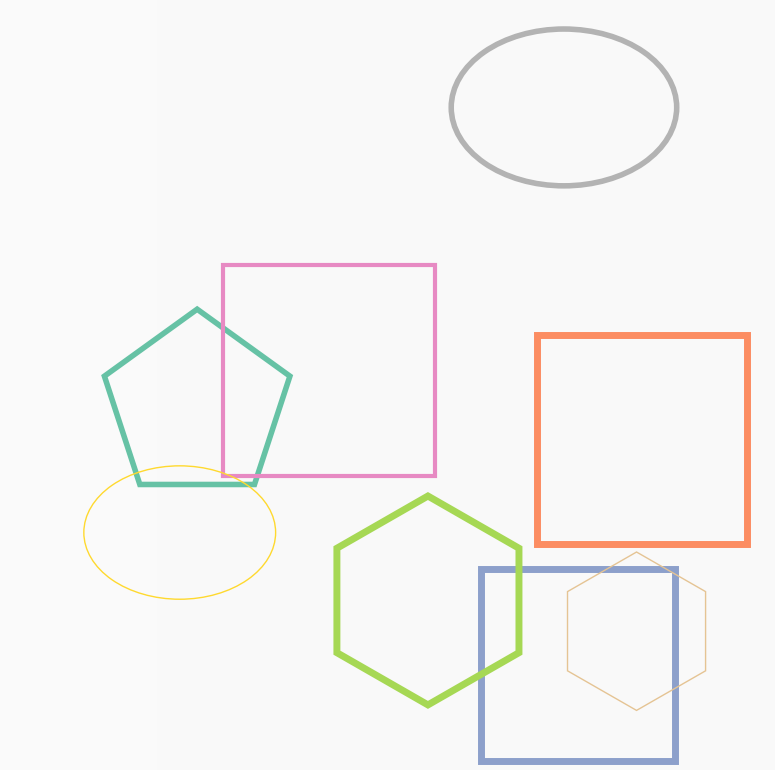[{"shape": "pentagon", "thickness": 2, "radius": 0.63, "center": [0.254, 0.473]}, {"shape": "square", "thickness": 2.5, "radius": 0.68, "center": [0.829, 0.429]}, {"shape": "square", "thickness": 2.5, "radius": 0.62, "center": [0.746, 0.136]}, {"shape": "square", "thickness": 1.5, "radius": 0.68, "center": [0.424, 0.519]}, {"shape": "hexagon", "thickness": 2.5, "radius": 0.68, "center": [0.552, 0.22]}, {"shape": "oval", "thickness": 0.5, "radius": 0.62, "center": [0.232, 0.308]}, {"shape": "hexagon", "thickness": 0.5, "radius": 0.51, "center": [0.821, 0.18]}, {"shape": "oval", "thickness": 2, "radius": 0.73, "center": [0.728, 0.86]}]